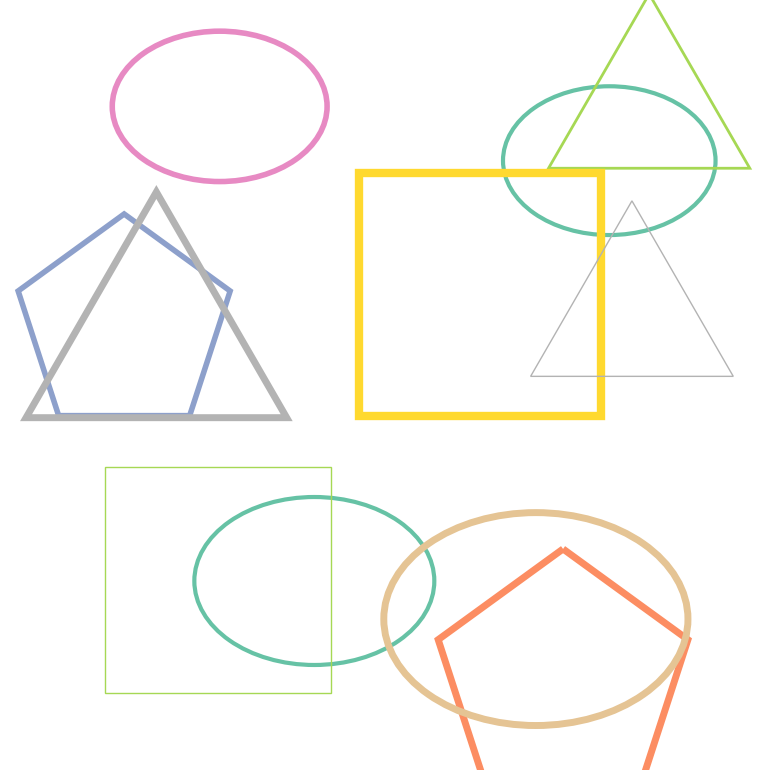[{"shape": "oval", "thickness": 1.5, "radius": 0.78, "center": [0.408, 0.245]}, {"shape": "oval", "thickness": 1.5, "radius": 0.69, "center": [0.791, 0.791]}, {"shape": "pentagon", "thickness": 2.5, "radius": 0.85, "center": [0.731, 0.117]}, {"shape": "pentagon", "thickness": 2, "radius": 0.72, "center": [0.161, 0.577]}, {"shape": "oval", "thickness": 2, "radius": 0.7, "center": [0.285, 0.862]}, {"shape": "triangle", "thickness": 1, "radius": 0.75, "center": [0.843, 0.857]}, {"shape": "square", "thickness": 0.5, "radius": 0.74, "center": [0.283, 0.247]}, {"shape": "square", "thickness": 3, "radius": 0.79, "center": [0.623, 0.618]}, {"shape": "oval", "thickness": 2.5, "radius": 0.99, "center": [0.696, 0.196]}, {"shape": "triangle", "thickness": 0.5, "radius": 0.76, "center": [0.821, 0.587]}, {"shape": "triangle", "thickness": 2.5, "radius": 0.98, "center": [0.203, 0.555]}]